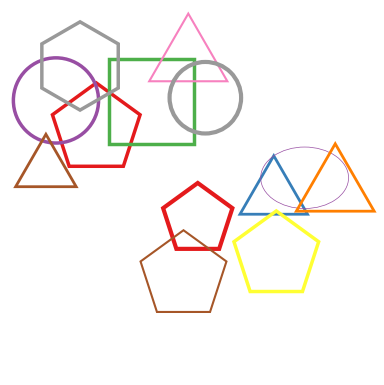[{"shape": "pentagon", "thickness": 2.5, "radius": 0.6, "center": [0.25, 0.665]}, {"shape": "pentagon", "thickness": 3, "radius": 0.47, "center": [0.514, 0.43]}, {"shape": "triangle", "thickness": 2, "radius": 0.51, "center": [0.711, 0.494]}, {"shape": "square", "thickness": 2.5, "radius": 0.55, "center": [0.394, 0.736]}, {"shape": "oval", "thickness": 0.5, "radius": 0.57, "center": [0.791, 0.538]}, {"shape": "circle", "thickness": 2.5, "radius": 0.55, "center": [0.145, 0.739]}, {"shape": "triangle", "thickness": 2, "radius": 0.58, "center": [0.871, 0.51]}, {"shape": "pentagon", "thickness": 2.5, "radius": 0.58, "center": [0.718, 0.336]}, {"shape": "triangle", "thickness": 2, "radius": 0.45, "center": [0.119, 0.56]}, {"shape": "pentagon", "thickness": 1.5, "radius": 0.59, "center": [0.477, 0.285]}, {"shape": "triangle", "thickness": 1.5, "radius": 0.59, "center": [0.489, 0.848]}, {"shape": "hexagon", "thickness": 2.5, "radius": 0.57, "center": [0.208, 0.829]}, {"shape": "circle", "thickness": 3, "radius": 0.46, "center": [0.533, 0.746]}]